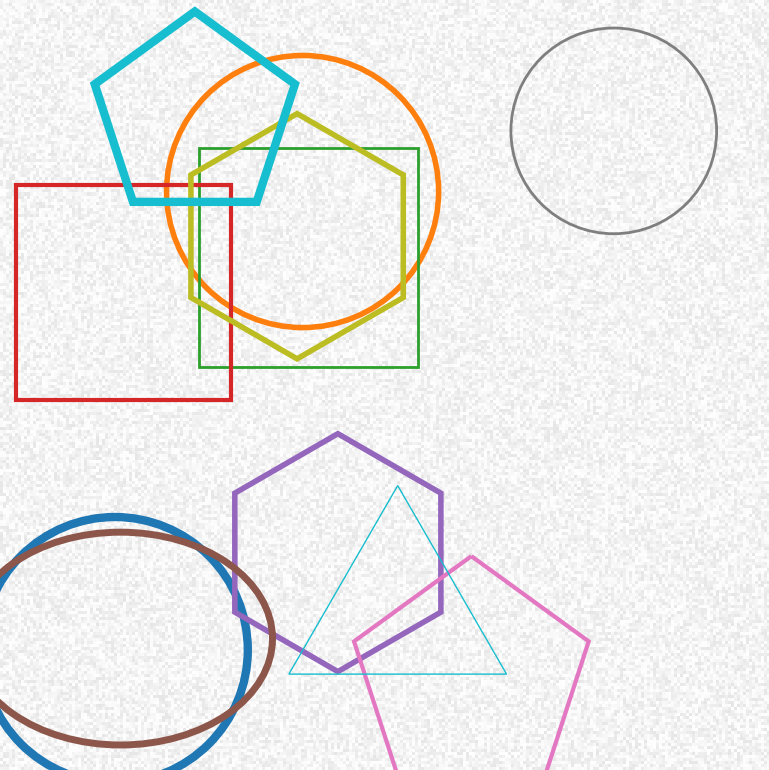[{"shape": "circle", "thickness": 3, "radius": 0.86, "center": [0.149, 0.156]}, {"shape": "circle", "thickness": 2, "radius": 0.88, "center": [0.393, 0.751]}, {"shape": "square", "thickness": 1, "radius": 0.71, "center": [0.401, 0.666]}, {"shape": "square", "thickness": 1.5, "radius": 0.7, "center": [0.16, 0.62]}, {"shape": "hexagon", "thickness": 2, "radius": 0.77, "center": [0.439, 0.282]}, {"shape": "oval", "thickness": 2.5, "radius": 0.99, "center": [0.156, 0.171]}, {"shape": "pentagon", "thickness": 1.5, "radius": 0.8, "center": [0.612, 0.118]}, {"shape": "circle", "thickness": 1, "radius": 0.67, "center": [0.797, 0.83]}, {"shape": "hexagon", "thickness": 2, "radius": 0.8, "center": [0.386, 0.693]}, {"shape": "triangle", "thickness": 0.5, "radius": 0.82, "center": [0.517, 0.206]}, {"shape": "pentagon", "thickness": 3, "radius": 0.68, "center": [0.253, 0.848]}]